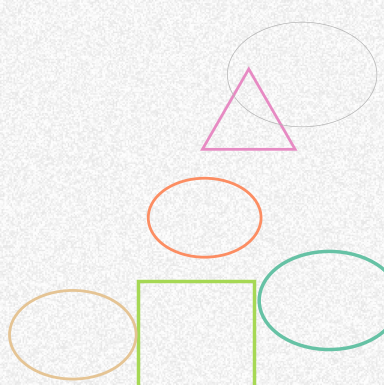[{"shape": "oval", "thickness": 2.5, "radius": 0.91, "center": [0.855, 0.22]}, {"shape": "oval", "thickness": 2, "radius": 0.73, "center": [0.532, 0.435]}, {"shape": "triangle", "thickness": 2, "radius": 0.69, "center": [0.646, 0.682]}, {"shape": "square", "thickness": 2.5, "radius": 0.76, "center": [0.509, 0.118]}, {"shape": "oval", "thickness": 2, "radius": 0.82, "center": [0.189, 0.131]}, {"shape": "oval", "thickness": 0.5, "radius": 0.97, "center": [0.785, 0.806]}]